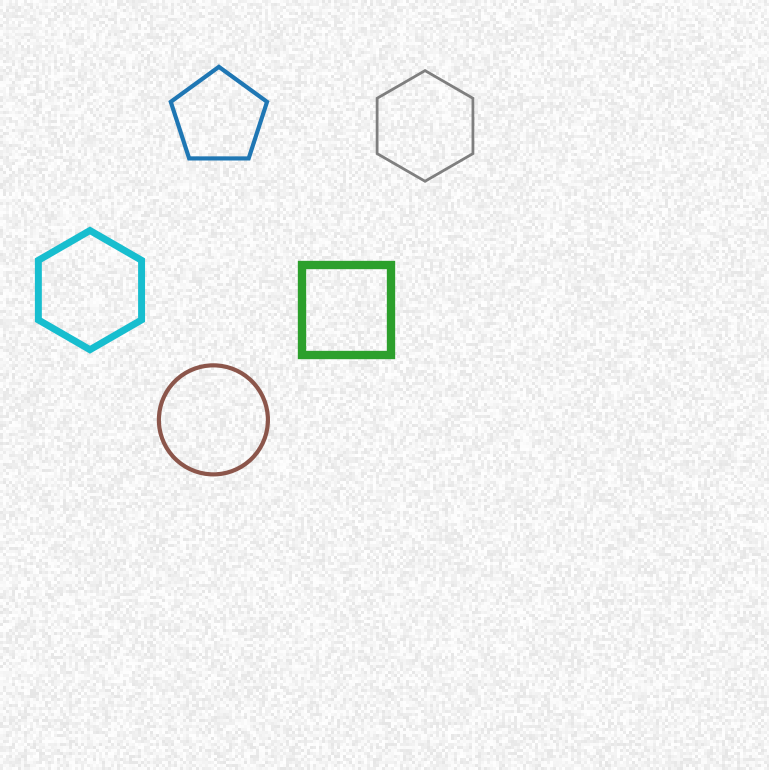[{"shape": "pentagon", "thickness": 1.5, "radius": 0.33, "center": [0.284, 0.847]}, {"shape": "square", "thickness": 3, "radius": 0.29, "center": [0.45, 0.597]}, {"shape": "circle", "thickness": 1.5, "radius": 0.35, "center": [0.277, 0.455]}, {"shape": "hexagon", "thickness": 1, "radius": 0.36, "center": [0.552, 0.836]}, {"shape": "hexagon", "thickness": 2.5, "radius": 0.39, "center": [0.117, 0.623]}]